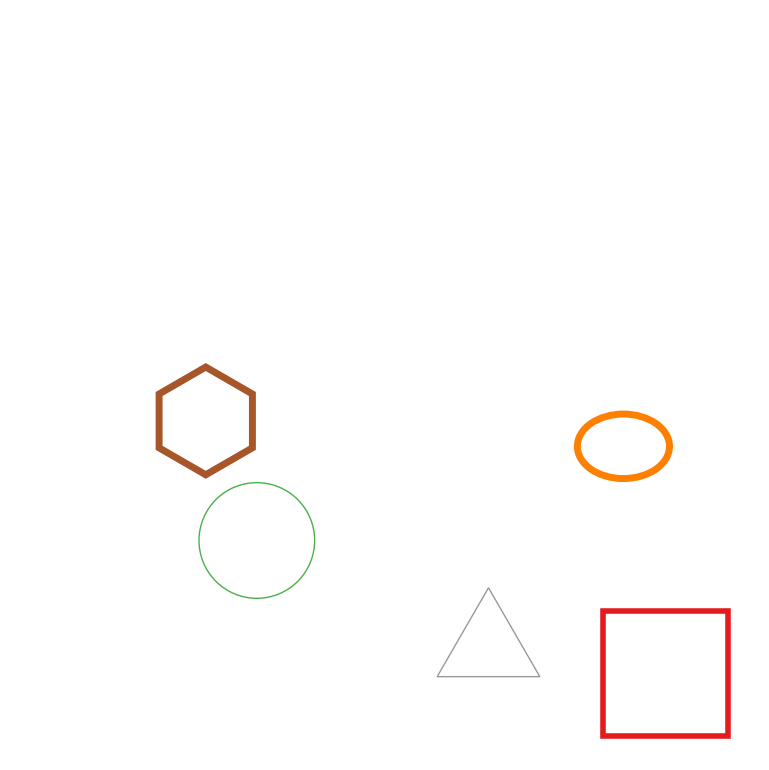[{"shape": "square", "thickness": 2, "radius": 0.41, "center": [0.864, 0.126]}, {"shape": "circle", "thickness": 0.5, "radius": 0.38, "center": [0.334, 0.298]}, {"shape": "oval", "thickness": 2.5, "radius": 0.3, "center": [0.81, 0.42]}, {"shape": "hexagon", "thickness": 2.5, "radius": 0.35, "center": [0.267, 0.453]}, {"shape": "triangle", "thickness": 0.5, "radius": 0.38, "center": [0.634, 0.16]}]